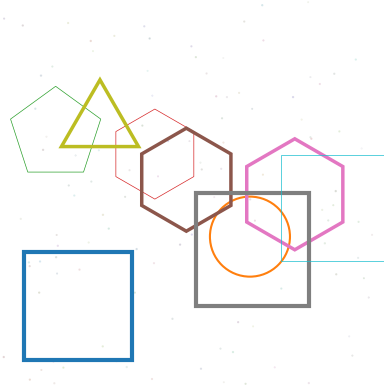[{"shape": "square", "thickness": 3, "radius": 0.7, "center": [0.202, 0.205]}, {"shape": "circle", "thickness": 1.5, "radius": 0.52, "center": [0.649, 0.385]}, {"shape": "pentagon", "thickness": 0.5, "radius": 0.62, "center": [0.145, 0.653]}, {"shape": "hexagon", "thickness": 0.5, "radius": 0.58, "center": [0.402, 0.6]}, {"shape": "hexagon", "thickness": 2.5, "radius": 0.67, "center": [0.484, 0.533]}, {"shape": "hexagon", "thickness": 2.5, "radius": 0.72, "center": [0.766, 0.495]}, {"shape": "square", "thickness": 3, "radius": 0.74, "center": [0.656, 0.351]}, {"shape": "triangle", "thickness": 2.5, "radius": 0.58, "center": [0.26, 0.677]}, {"shape": "square", "thickness": 0.5, "radius": 0.69, "center": [0.867, 0.461]}]